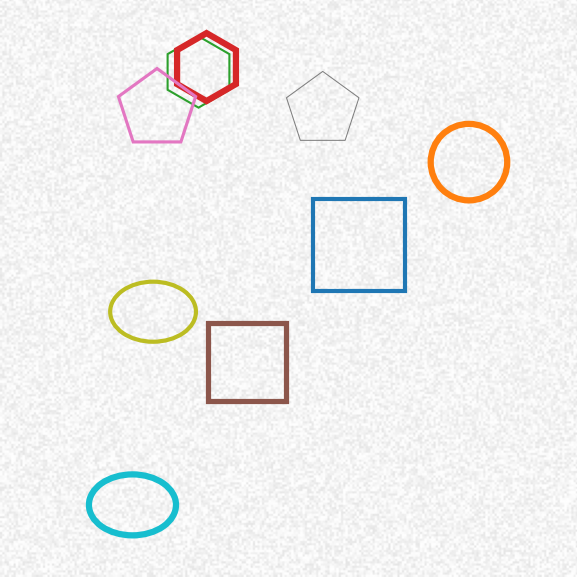[{"shape": "square", "thickness": 2, "radius": 0.4, "center": [0.622, 0.575]}, {"shape": "circle", "thickness": 3, "radius": 0.33, "center": [0.812, 0.718]}, {"shape": "hexagon", "thickness": 1, "radius": 0.31, "center": [0.344, 0.875]}, {"shape": "hexagon", "thickness": 3, "radius": 0.29, "center": [0.358, 0.883]}, {"shape": "square", "thickness": 2.5, "radius": 0.34, "center": [0.428, 0.373]}, {"shape": "pentagon", "thickness": 1.5, "radius": 0.35, "center": [0.272, 0.81]}, {"shape": "pentagon", "thickness": 0.5, "radius": 0.33, "center": [0.559, 0.809]}, {"shape": "oval", "thickness": 2, "radius": 0.37, "center": [0.265, 0.459]}, {"shape": "oval", "thickness": 3, "radius": 0.38, "center": [0.229, 0.125]}]